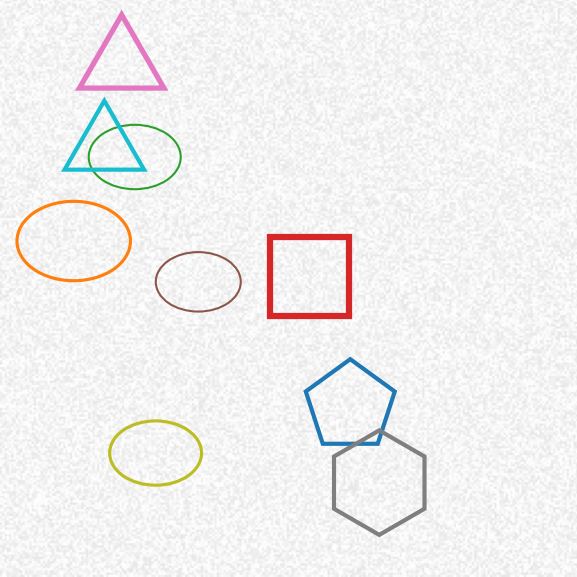[{"shape": "pentagon", "thickness": 2, "radius": 0.4, "center": [0.607, 0.296]}, {"shape": "oval", "thickness": 1.5, "radius": 0.49, "center": [0.128, 0.582]}, {"shape": "oval", "thickness": 1, "radius": 0.4, "center": [0.233, 0.727]}, {"shape": "square", "thickness": 3, "radius": 0.34, "center": [0.536, 0.521]}, {"shape": "oval", "thickness": 1, "radius": 0.37, "center": [0.343, 0.511]}, {"shape": "triangle", "thickness": 2.5, "radius": 0.42, "center": [0.211, 0.889]}, {"shape": "hexagon", "thickness": 2, "radius": 0.45, "center": [0.657, 0.163]}, {"shape": "oval", "thickness": 1.5, "radius": 0.4, "center": [0.269, 0.215]}, {"shape": "triangle", "thickness": 2, "radius": 0.4, "center": [0.181, 0.745]}]